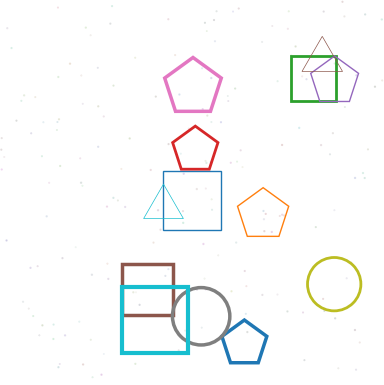[{"shape": "pentagon", "thickness": 2.5, "radius": 0.31, "center": [0.635, 0.107]}, {"shape": "square", "thickness": 1, "radius": 0.38, "center": [0.499, 0.479]}, {"shape": "pentagon", "thickness": 1, "radius": 0.35, "center": [0.683, 0.443]}, {"shape": "square", "thickness": 2, "radius": 0.29, "center": [0.813, 0.796]}, {"shape": "pentagon", "thickness": 2, "radius": 0.31, "center": [0.507, 0.611]}, {"shape": "pentagon", "thickness": 1, "radius": 0.33, "center": [0.869, 0.789]}, {"shape": "triangle", "thickness": 0.5, "radius": 0.3, "center": [0.837, 0.845]}, {"shape": "square", "thickness": 2.5, "radius": 0.33, "center": [0.384, 0.248]}, {"shape": "pentagon", "thickness": 2.5, "radius": 0.39, "center": [0.501, 0.773]}, {"shape": "circle", "thickness": 2.5, "radius": 0.37, "center": [0.522, 0.178]}, {"shape": "circle", "thickness": 2, "radius": 0.35, "center": [0.868, 0.262]}, {"shape": "square", "thickness": 3, "radius": 0.43, "center": [0.403, 0.169]}, {"shape": "triangle", "thickness": 0.5, "radius": 0.3, "center": [0.425, 0.462]}]